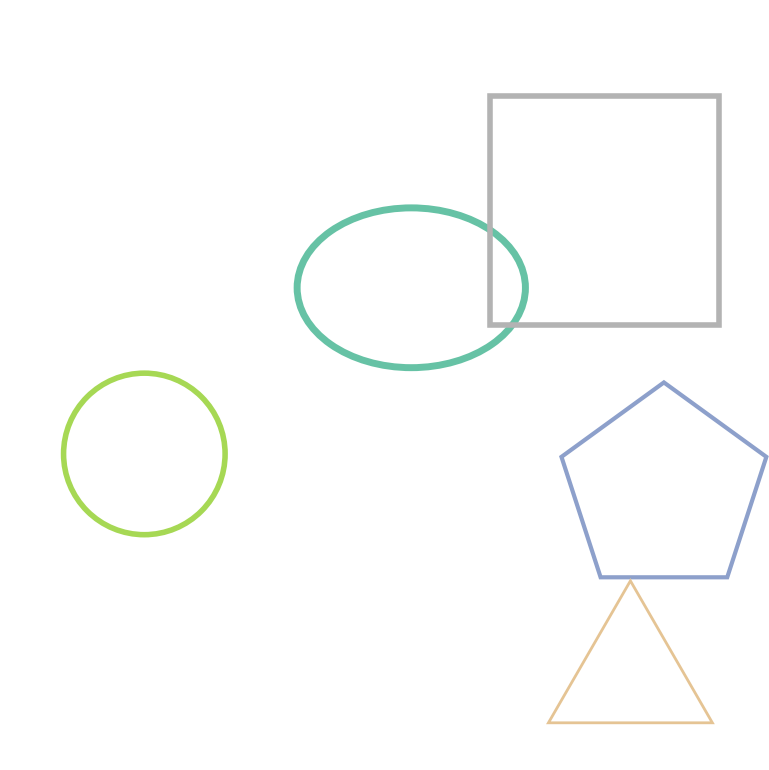[{"shape": "oval", "thickness": 2.5, "radius": 0.74, "center": [0.534, 0.626]}, {"shape": "pentagon", "thickness": 1.5, "radius": 0.7, "center": [0.862, 0.363]}, {"shape": "circle", "thickness": 2, "radius": 0.52, "center": [0.187, 0.41]}, {"shape": "triangle", "thickness": 1, "radius": 0.61, "center": [0.819, 0.123]}, {"shape": "square", "thickness": 2, "radius": 0.74, "center": [0.785, 0.726]}]